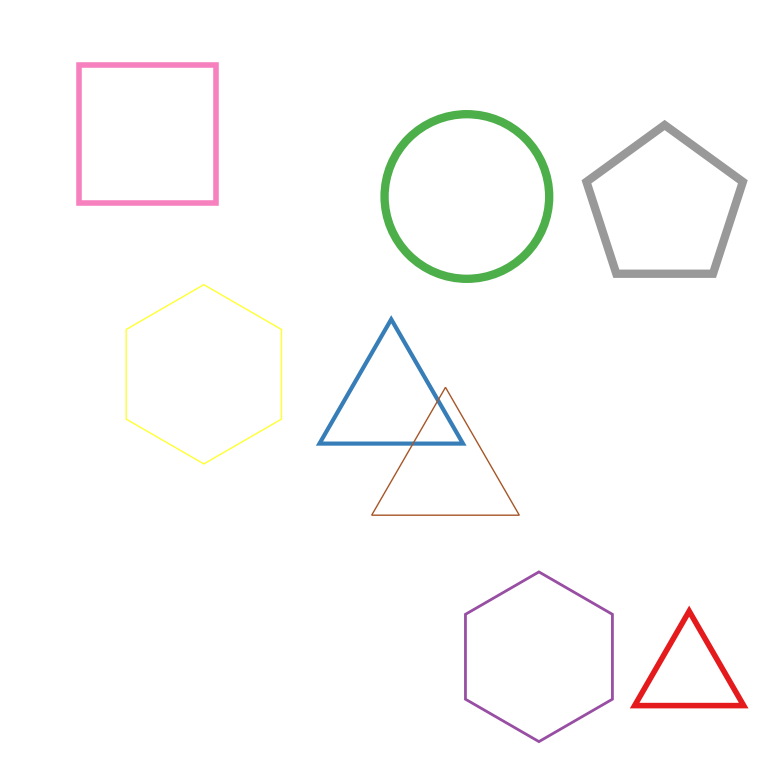[{"shape": "triangle", "thickness": 2, "radius": 0.41, "center": [0.895, 0.125]}, {"shape": "triangle", "thickness": 1.5, "radius": 0.54, "center": [0.508, 0.478]}, {"shape": "circle", "thickness": 3, "radius": 0.53, "center": [0.606, 0.745]}, {"shape": "hexagon", "thickness": 1, "radius": 0.55, "center": [0.7, 0.147]}, {"shape": "hexagon", "thickness": 0.5, "radius": 0.58, "center": [0.265, 0.514]}, {"shape": "triangle", "thickness": 0.5, "radius": 0.55, "center": [0.579, 0.386]}, {"shape": "square", "thickness": 2, "radius": 0.45, "center": [0.192, 0.826]}, {"shape": "pentagon", "thickness": 3, "radius": 0.53, "center": [0.863, 0.731]}]